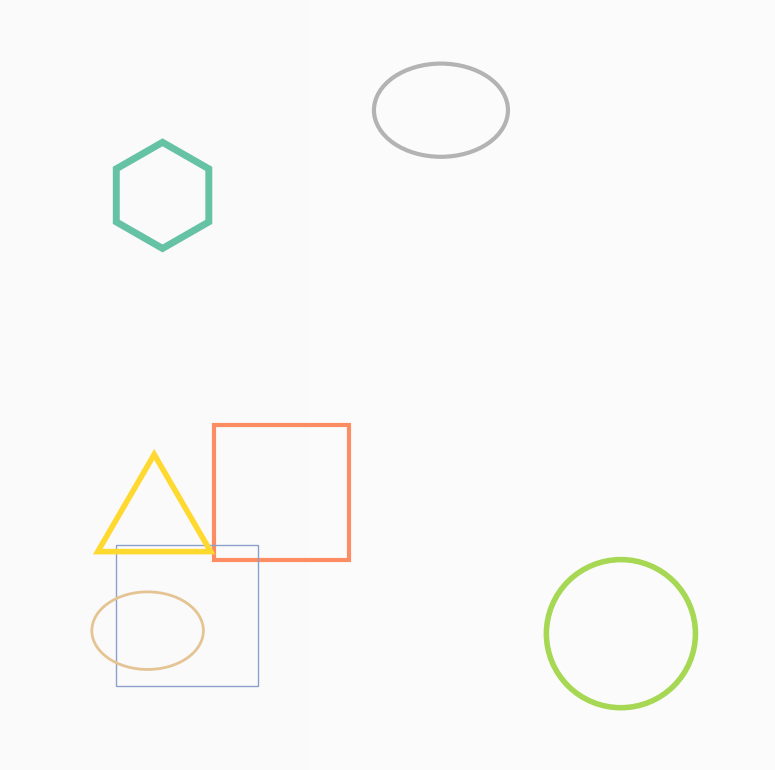[{"shape": "hexagon", "thickness": 2.5, "radius": 0.34, "center": [0.21, 0.746]}, {"shape": "square", "thickness": 1.5, "radius": 0.44, "center": [0.363, 0.36]}, {"shape": "square", "thickness": 0.5, "radius": 0.46, "center": [0.241, 0.201]}, {"shape": "circle", "thickness": 2, "radius": 0.48, "center": [0.801, 0.177]}, {"shape": "triangle", "thickness": 2, "radius": 0.42, "center": [0.199, 0.326]}, {"shape": "oval", "thickness": 1, "radius": 0.36, "center": [0.19, 0.181]}, {"shape": "oval", "thickness": 1.5, "radius": 0.43, "center": [0.569, 0.857]}]